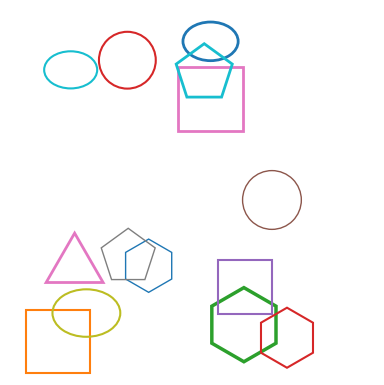[{"shape": "hexagon", "thickness": 1, "radius": 0.35, "center": [0.386, 0.31]}, {"shape": "oval", "thickness": 2, "radius": 0.36, "center": [0.547, 0.893]}, {"shape": "square", "thickness": 1.5, "radius": 0.41, "center": [0.15, 0.114]}, {"shape": "hexagon", "thickness": 2.5, "radius": 0.48, "center": [0.634, 0.157]}, {"shape": "hexagon", "thickness": 1.5, "radius": 0.39, "center": [0.745, 0.123]}, {"shape": "circle", "thickness": 1.5, "radius": 0.37, "center": [0.331, 0.844]}, {"shape": "square", "thickness": 1.5, "radius": 0.35, "center": [0.637, 0.254]}, {"shape": "circle", "thickness": 1, "radius": 0.38, "center": [0.706, 0.481]}, {"shape": "square", "thickness": 2, "radius": 0.42, "center": [0.546, 0.743]}, {"shape": "triangle", "thickness": 2, "radius": 0.43, "center": [0.194, 0.309]}, {"shape": "pentagon", "thickness": 1, "radius": 0.37, "center": [0.333, 0.333]}, {"shape": "oval", "thickness": 1.5, "radius": 0.44, "center": [0.224, 0.187]}, {"shape": "pentagon", "thickness": 2, "radius": 0.38, "center": [0.53, 0.81]}, {"shape": "oval", "thickness": 1.5, "radius": 0.34, "center": [0.184, 0.819]}]